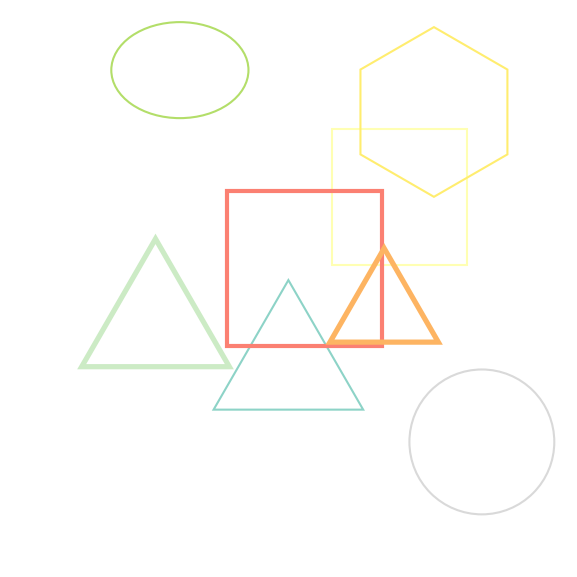[{"shape": "triangle", "thickness": 1, "radius": 0.75, "center": [0.499, 0.365]}, {"shape": "square", "thickness": 1, "radius": 0.59, "center": [0.692, 0.658]}, {"shape": "square", "thickness": 2, "radius": 0.67, "center": [0.527, 0.535]}, {"shape": "triangle", "thickness": 2.5, "radius": 0.54, "center": [0.665, 0.461]}, {"shape": "oval", "thickness": 1, "radius": 0.59, "center": [0.311, 0.878]}, {"shape": "circle", "thickness": 1, "radius": 0.63, "center": [0.834, 0.234]}, {"shape": "triangle", "thickness": 2.5, "radius": 0.74, "center": [0.269, 0.438]}, {"shape": "hexagon", "thickness": 1, "radius": 0.73, "center": [0.751, 0.805]}]